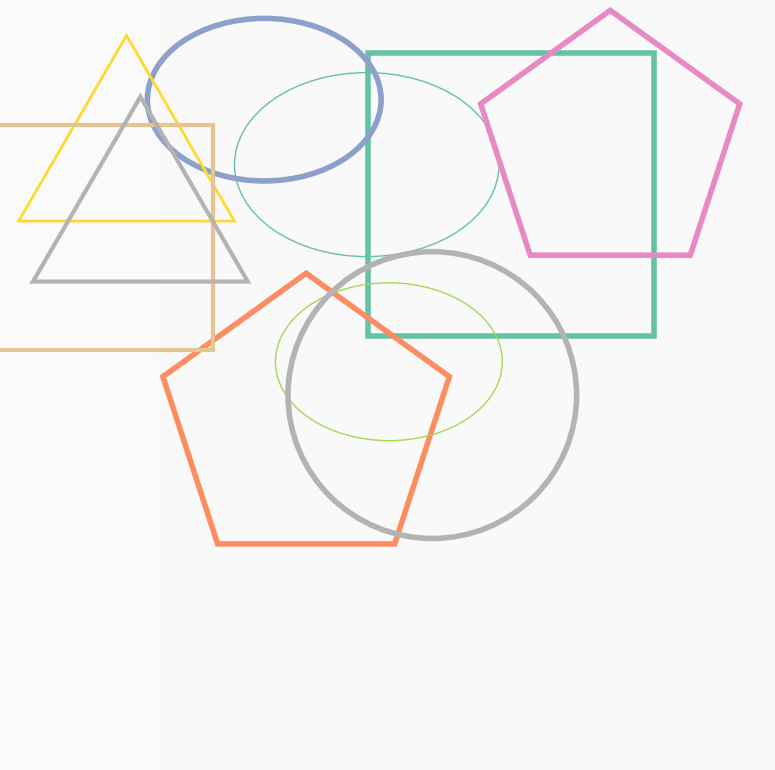[{"shape": "square", "thickness": 2, "radius": 0.92, "center": [0.659, 0.747]}, {"shape": "oval", "thickness": 0.5, "radius": 0.85, "center": [0.473, 0.786]}, {"shape": "pentagon", "thickness": 2, "radius": 0.97, "center": [0.395, 0.451]}, {"shape": "oval", "thickness": 2, "radius": 0.75, "center": [0.341, 0.871]}, {"shape": "pentagon", "thickness": 2, "radius": 0.88, "center": [0.787, 0.811]}, {"shape": "oval", "thickness": 0.5, "radius": 0.73, "center": [0.502, 0.53]}, {"shape": "triangle", "thickness": 1, "radius": 0.8, "center": [0.163, 0.793]}, {"shape": "square", "thickness": 1.5, "radius": 0.73, "center": [0.129, 0.692]}, {"shape": "circle", "thickness": 2, "radius": 0.93, "center": [0.558, 0.487]}, {"shape": "triangle", "thickness": 1.5, "radius": 0.8, "center": [0.181, 0.714]}]